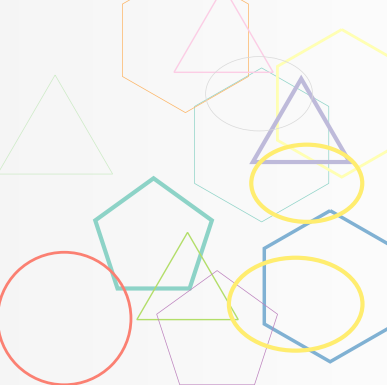[{"shape": "pentagon", "thickness": 3, "radius": 0.79, "center": [0.396, 0.379]}, {"shape": "hexagon", "thickness": 0.5, "radius": 1.0, "center": [0.675, 0.624]}, {"shape": "hexagon", "thickness": 2, "radius": 0.96, "center": [0.882, 0.732]}, {"shape": "triangle", "thickness": 3, "radius": 0.72, "center": [0.777, 0.651]}, {"shape": "circle", "thickness": 2, "radius": 0.86, "center": [0.166, 0.173]}, {"shape": "hexagon", "thickness": 2.5, "radius": 0.98, "center": [0.852, 0.257]}, {"shape": "hexagon", "thickness": 0.5, "radius": 0.94, "center": [0.479, 0.895]}, {"shape": "triangle", "thickness": 1, "radius": 0.76, "center": [0.484, 0.245]}, {"shape": "triangle", "thickness": 1, "radius": 0.74, "center": [0.577, 0.886]}, {"shape": "oval", "thickness": 0.5, "radius": 0.69, "center": [0.669, 0.756]}, {"shape": "pentagon", "thickness": 0.5, "radius": 0.82, "center": [0.56, 0.133]}, {"shape": "triangle", "thickness": 0.5, "radius": 0.86, "center": [0.142, 0.634]}, {"shape": "oval", "thickness": 3, "radius": 0.86, "center": [0.763, 0.21]}, {"shape": "oval", "thickness": 3, "radius": 0.72, "center": [0.792, 0.524]}]